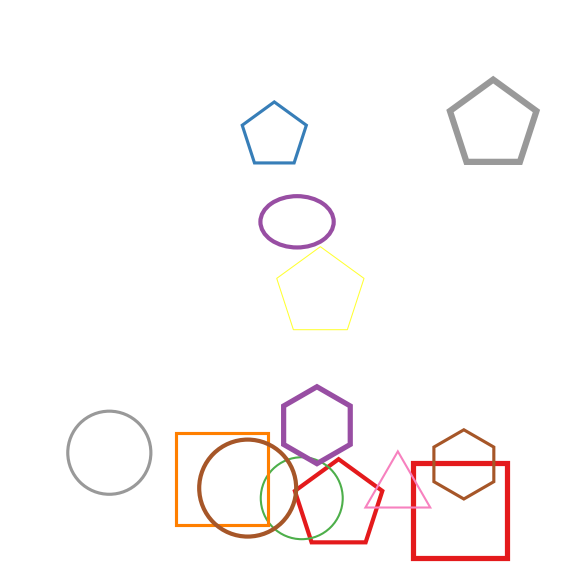[{"shape": "square", "thickness": 2.5, "radius": 0.41, "center": [0.797, 0.115]}, {"shape": "pentagon", "thickness": 2, "radius": 0.4, "center": [0.586, 0.124]}, {"shape": "pentagon", "thickness": 1.5, "radius": 0.29, "center": [0.475, 0.764]}, {"shape": "circle", "thickness": 1, "radius": 0.35, "center": [0.522, 0.136]}, {"shape": "hexagon", "thickness": 2.5, "radius": 0.33, "center": [0.549, 0.263]}, {"shape": "oval", "thickness": 2, "radius": 0.32, "center": [0.514, 0.615]}, {"shape": "square", "thickness": 1.5, "radius": 0.4, "center": [0.385, 0.17]}, {"shape": "pentagon", "thickness": 0.5, "radius": 0.4, "center": [0.555, 0.493]}, {"shape": "hexagon", "thickness": 1.5, "radius": 0.3, "center": [0.803, 0.195]}, {"shape": "circle", "thickness": 2, "radius": 0.42, "center": [0.429, 0.154]}, {"shape": "triangle", "thickness": 1, "radius": 0.32, "center": [0.689, 0.153]}, {"shape": "pentagon", "thickness": 3, "radius": 0.39, "center": [0.854, 0.783]}, {"shape": "circle", "thickness": 1.5, "radius": 0.36, "center": [0.189, 0.215]}]